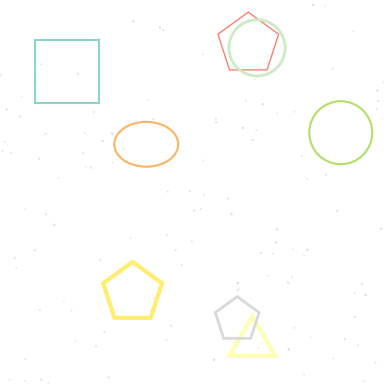[{"shape": "square", "thickness": 1.5, "radius": 0.41, "center": [0.174, 0.815]}, {"shape": "triangle", "thickness": 3, "radius": 0.34, "center": [0.655, 0.11]}, {"shape": "pentagon", "thickness": 1, "radius": 0.41, "center": [0.645, 0.886]}, {"shape": "oval", "thickness": 1.5, "radius": 0.42, "center": [0.38, 0.625]}, {"shape": "circle", "thickness": 1.5, "radius": 0.41, "center": [0.885, 0.655]}, {"shape": "pentagon", "thickness": 2, "radius": 0.3, "center": [0.616, 0.17]}, {"shape": "circle", "thickness": 2, "radius": 0.36, "center": [0.668, 0.876]}, {"shape": "pentagon", "thickness": 3, "radius": 0.4, "center": [0.344, 0.239]}]